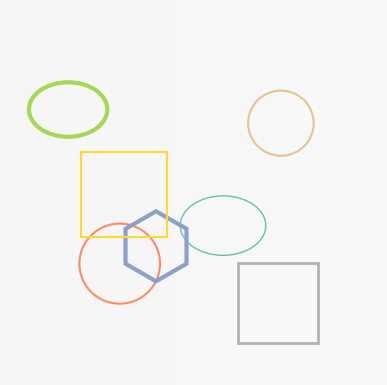[{"shape": "oval", "thickness": 1, "radius": 0.55, "center": [0.576, 0.414]}, {"shape": "circle", "thickness": 1.5, "radius": 0.52, "center": [0.309, 0.315]}, {"shape": "hexagon", "thickness": 3, "radius": 0.45, "center": [0.403, 0.36]}, {"shape": "oval", "thickness": 3, "radius": 0.51, "center": [0.176, 0.716]}, {"shape": "square", "thickness": 1.5, "radius": 0.56, "center": [0.32, 0.494]}, {"shape": "circle", "thickness": 1.5, "radius": 0.42, "center": [0.725, 0.68]}, {"shape": "square", "thickness": 2, "radius": 0.52, "center": [0.717, 0.212]}]